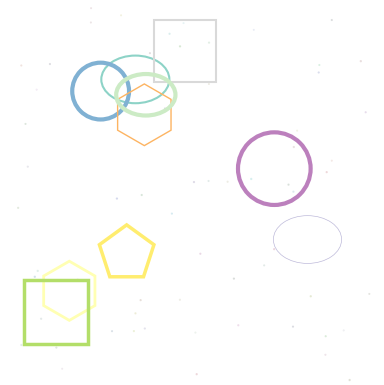[{"shape": "oval", "thickness": 1.5, "radius": 0.44, "center": [0.352, 0.794]}, {"shape": "hexagon", "thickness": 2, "radius": 0.38, "center": [0.18, 0.245]}, {"shape": "oval", "thickness": 0.5, "radius": 0.44, "center": [0.799, 0.378]}, {"shape": "circle", "thickness": 3, "radius": 0.37, "center": [0.261, 0.763]}, {"shape": "hexagon", "thickness": 1, "radius": 0.4, "center": [0.375, 0.702]}, {"shape": "square", "thickness": 2.5, "radius": 0.42, "center": [0.145, 0.189]}, {"shape": "square", "thickness": 1.5, "radius": 0.4, "center": [0.48, 0.868]}, {"shape": "circle", "thickness": 3, "radius": 0.47, "center": [0.712, 0.562]}, {"shape": "oval", "thickness": 3, "radius": 0.38, "center": [0.379, 0.754]}, {"shape": "pentagon", "thickness": 2.5, "radius": 0.37, "center": [0.329, 0.341]}]